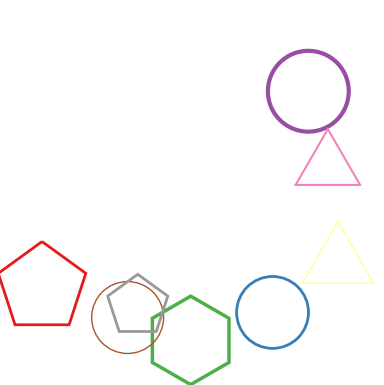[{"shape": "pentagon", "thickness": 2, "radius": 0.6, "center": [0.109, 0.253]}, {"shape": "circle", "thickness": 2, "radius": 0.47, "center": [0.708, 0.188]}, {"shape": "hexagon", "thickness": 2.5, "radius": 0.57, "center": [0.495, 0.116]}, {"shape": "circle", "thickness": 3, "radius": 0.52, "center": [0.801, 0.763]}, {"shape": "triangle", "thickness": 0.5, "radius": 0.53, "center": [0.878, 0.318]}, {"shape": "circle", "thickness": 1, "radius": 0.47, "center": [0.331, 0.175]}, {"shape": "triangle", "thickness": 1.5, "radius": 0.48, "center": [0.852, 0.568]}, {"shape": "pentagon", "thickness": 2, "radius": 0.41, "center": [0.358, 0.205]}]